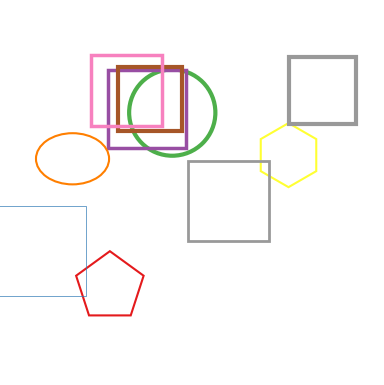[{"shape": "pentagon", "thickness": 1.5, "radius": 0.46, "center": [0.285, 0.255]}, {"shape": "square", "thickness": 0.5, "radius": 0.58, "center": [0.108, 0.348]}, {"shape": "circle", "thickness": 3, "radius": 0.56, "center": [0.447, 0.708]}, {"shape": "square", "thickness": 2.5, "radius": 0.51, "center": [0.381, 0.717]}, {"shape": "oval", "thickness": 1.5, "radius": 0.47, "center": [0.188, 0.588]}, {"shape": "hexagon", "thickness": 1.5, "radius": 0.42, "center": [0.749, 0.597]}, {"shape": "square", "thickness": 3, "radius": 0.42, "center": [0.39, 0.743]}, {"shape": "square", "thickness": 2.5, "radius": 0.46, "center": [0.328, 0.766]}, {"shape": "square", "thickness": 2, "radius": 0.52, "center": [0.594, 0.478]}, {"shape": "square", "thickness": 3, "radius": 0.43, "center": [0.838, 0.766]}]